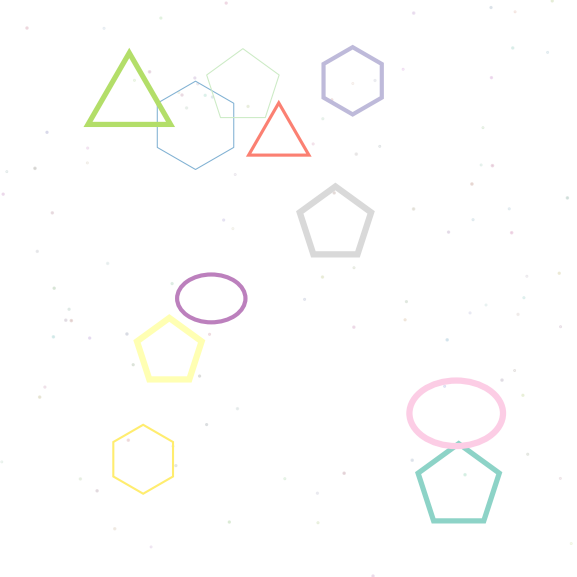[{"shape": "pentagon", "thickness": 2.5, "radius": 0.37, "center": [0.794, 0.157]}, {"shape": "pentagon", "thickness": 3, "radius": 0.29, "center": [0.293, 0.39]}, {"shape": "hexagon", "thickness": 2, "radius": 0.29, "center": [0.611, 0.859]}, {"shape": "triangle", "thickness": 1.5, "radius": 0.3, "center": [0.483, 0.761]}, {"shape": "hexagon", "thickness": 0.5, "radius": 0.38, "center": [0.339, 0.782]}, {"shape": "triangle", "thickness": 2.5, "radius": 0.41, "center": [0.224, 0.825]}, {"shape": "oval", "thickness": 3, "radius": 0.41, "center": [0.79, 0.283]}, {"shape": "pentagon", "thickness": 3, "radius": 0.32, "center": [0.581, 0.611]}, {"shape": "oval", "thickness": 2, "radius": 0.3, "center": [0.366, 0.482]}, {"shape": "pentagon", "thickness": 0.5, "radius": 0.33, "center": [0.421, 0.849]}, {"shape": "hexagon", "thickness": 1, "radius": 0.3, "center": [0.248, 0.204]}]